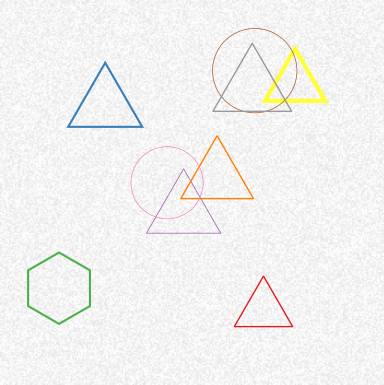[{"shape": "triangle", "thickness": 1, "radius": 0.44, "center": [0.684, 0.195]}, {"shape": "triangle", "thickness": 1.5, "radius": 0.56, "center": [0.273, 0.726]}, {"shape": "hexagon", "thickness": 1.5, "radius": 0.46, "center": [0.153, 0.251]}, {"shape": "triangle", "thickness": 0.5, "radius": 0.56, "center": [0.477, 0.45]}, {"shape": "triangle", "thickness": 1, "radius": 0.54, "center": [0.564, 0.539]}, {"shape": "triangle", "thickness": 3, "radius": 0.45, "center": [0.766, 0.783]}, {"shape": "circle", "thickness": 0.5, "radius": 0.55, "center": [0.662, 0.816]}, {"shape": "circle", "thickness": 0.5, "radius": 0.47, "center": [0.434, 0.525]}, {"shape": "triangle", "thickness": 1, "radius": 0.59, "center": [0.655, 0.77]}]